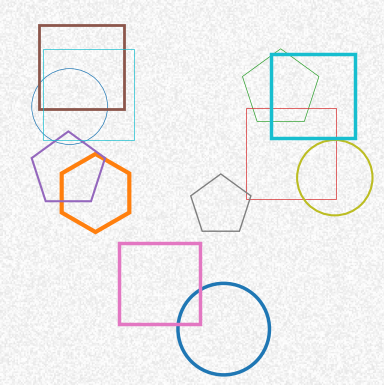[{"shape": "circle", "thickness": 0.5, "radius": 0.49, "center": [0.181, 0.723]}, {"shape": "circle", "thickness": 2.5, "radius": 0.59, "center": [0.581, 0.145]}, {"shape": "hexagon", "thickness": 3, "radius": 0.51, "center": [0.248, 0.499]}, {"shape": "pentagon", "thickness": 0.5, "radius": 0.52, "center": [0.729, 0.769]}, {"shape": "square", "thickness": 0.5, "radius": 0.59, "center": [0.755, 0.601]}, {"shape": "pentagon", "thickness": 1.5, "radius": 0.5, "center": [0.178, 0.558]}, {"shape": "square", "thickness": 2, "radius": 0.55, "center": [0.212, 0.826]}, {"shape": "square", "thickness": 2.5, "radius": 0.53, "center": [0.414, 0.263]}, {"shape": "pentagon", "thickness": 1, "radius": 0.41, "center": [0.574, 0.466]}, {"shape": "circle", "thickness": 1.5, "radius": 0.49, "center": [0.87, 0.539]}, {"shape": "square", "thickness": 0.5, "radius": 0.59, "center": [0.23, 0.755]}, {"shape": "square", "thickness": 2.5, "radius": 0.54, "center": [0.813, 0.75]}]